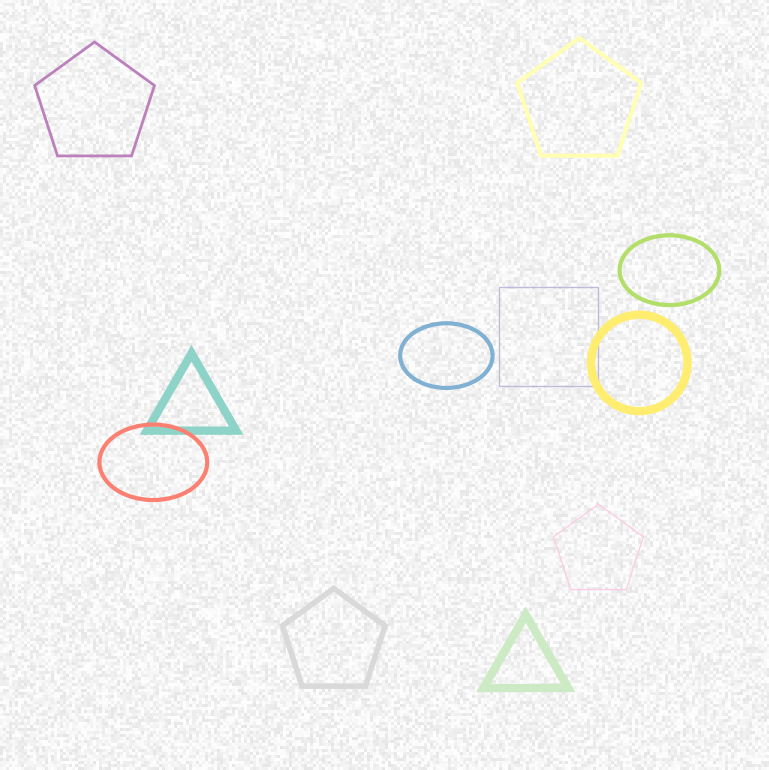[{"shape": "triangle", "thickness": 3, "radius": 0.33, "center": [0.249, 0.474]}, {"shape": "pentagon", "thickness": 1.5, "radius": 0.42, "center": [0.752, 0.866]}, {"shape": "square", "thickness": 0.5, "radius": 0.32, "center": [0.712, 0.563]}, {"shape": "oval", "thickness": 1.5, "radius": 0.35, "center": [0.199, 0.4]}, {"shape": "oval", "thickness": 1.5, "radius": 0.3, "center": [0.58, 0.538]}, {"shape": "oval", "thickness": 1.5, "radius": 0.32, "center": [0.869, 0.649]}, {"shape": "pentagon", "thickness": 0.5, "radius": 0.31, "center": [0.777, 0.284]}, {"shape": "pentagon", "thickness": 2, "radius": 0.35, "center": [0.433, 0.166]}, {"shape": "pentagon", "thickness": 1, "radius": 0.41, "center": [0.123, 0.864]}, {"shape": "triangle", "thickness": 3, "radius": 0.32, "center": [0.683, 0.138]}, {"shape": "circle", "thickness": 3, "radius": 0.31, "center": [0.83, 0.529]}]